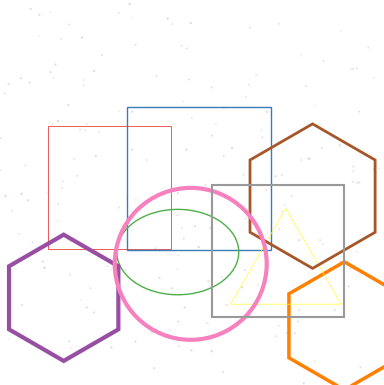[{"shape": "square", "thickness": 0.5, "radius": 0.8, "center": [0.285, 0.514]}, {"shape": "square", "thickness": 1, "radius": 0.93, "center": [0.517, 0.536]}, {"shape": "oval", "thickness": 1, "radius": 0.79, "center": [0.462, 0.345]}, {"shape": "hexagon", "thickness": 3, "radius": 0.82, "center": [0.165, 0.226]}, {"shape": "hexagon", "thickness": 2.5, "radius": 0.83, "center": [0.894, 0.154]}, {"shape": "triangle", "thickness": 0.5, "radius": 0.83, "center": [0.742, 0.293]}, {"shape": "hexagon", "thickness": 2, "radius": 0.94, "center": [0.812, 0.491]}, {"shape": "circle", "thickness": 3, "radius": 0.99, "center": [0.495, 0.315]}, {"shape": "square", "thickness": 1.5, "radius": 0.85, "center": [0.723, 0.348]}]